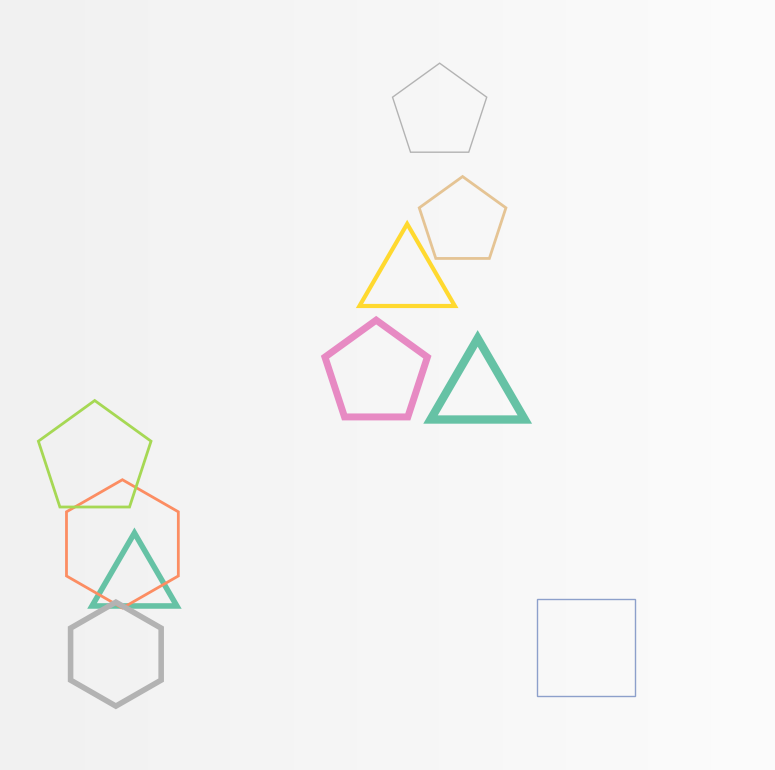[{"shape": "triangle", "thickness": 2, "radius": 0.32, "center": [0.173, 0.245]}, {"shape": "triangle", "thickness": 3, "radius": 0.35, "center": [0.616, 0.49]}, {"shape": "hexagon", "thickness": 1, "radius": 0.42, "center": [0.158, 0.294]}, {"shape": "square", "thickness": 0.5, "radius": 0.32, "center": [0.756, 0.159]}, {"shape": "pentagon", "thickness": 2.5, "radius": 0.35, "center": [0.485, 0.515]}, {"shape": "pentagon", "thickness": 1, "radius": 0.38, "center": [0.122, 0.403]}, {"shape": "triangle", "thickness": 1.5, "radius": 0.36, "center": [0.525, 0.638]}, {"shape": "pentagon", "thickness": 1, "radius": 0.29, "center": [0.597, 0.712]}, {"shape": "pentagon", "thickness": 0.5, "radius": 0.32, "center": [0.567, 0.854]}, {"shape": "hexagon", "thickness": 2, "radius": 0.34, "center": [0.15, 0.15]}]